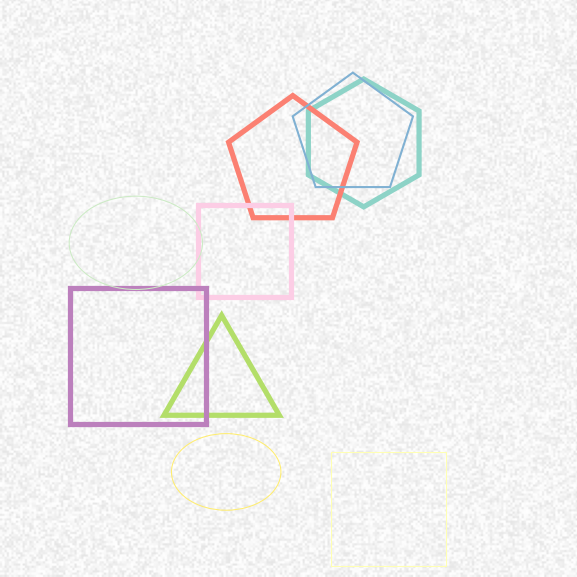[{"shape": "hexagon", "thickness": 2.5, "radius": 0.55, "center": [0.63, 0.752]}, {"shape": "square", "thickness": 0.5, "radius": 0.5, "center": [0.673, 0.118]}, {"shape": "pentagon", "thickness": 2.5, "radius": 0.58, "center": [0.507, 0.717]}, {"shape": "pentagon", "thickness": 1, "radius": 0.55, "center": [0.611, 0.764]}, {"shape": "triangle", "thickness": 2.5, "radius": 0.58, "center": [0.384, 0.338]}, {"shape": "square", "thickness": 2.5, "radius": 0.4, "center": [0.423, 0.565]}, {"shape": "square", "thickness": 2.5, "radius": 0.59, "center": [0.239, 0.383]}, {"shape": "oval", "thickness": 0.5, "radius": 0.58, "center": [0.235, 0.579]}, {"shape": "oval", "thickness": 0.5, "radius": 0.47, "center": [0.392, 0.182]}]